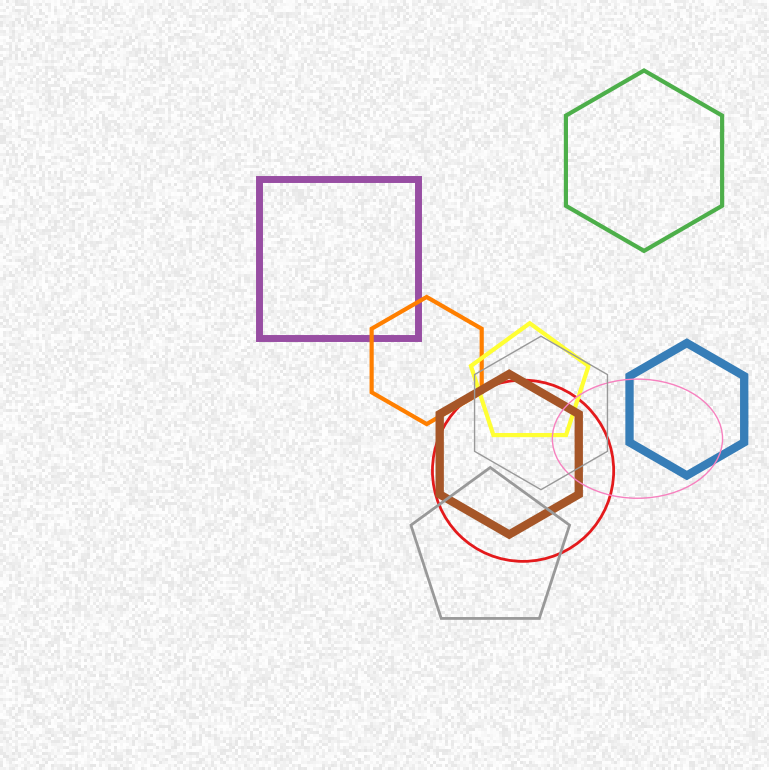[{"shape": "circle", "thickness": 1, "radius": 0.59, "center": [0.679, 0.389]}, {"shape": "hexagon", "thickness": 3, "radius": 0.43, "center": [0.892, 0.469]}, {"shape": "hexagon", "thickness": 1.5, "radius": 0.59, "center": [0.836, 0.791]}, {"shape": "square", "thickness": 2.5, "radius": 0.52, "center": [0.44, 0.665]}, {"shape": "hexagon", "thickness": 1.5, "radius": 0.41, "center": [0.554, 0.532]}, {"shape": "pentagon", "thickness": 1.5, "radius": 0.4, "center": [0.688, 0.5]}, {"shape": "hexagon", "thickness": 3, "radius": 0.52, "center": [0.661, 0.41]}, {"shape": "oval", "thickness": 0.5, "radius": 0.55, "center": [0.828, 0.43]}, {"shape": "hexagon", "thickness": 0.5, "radius": 0.5, "center": [0.703, 0.464]}, {"shape": "pentagon", "thickness": 1, "radius": 0.54, "center": [0.637, 0.285]}]